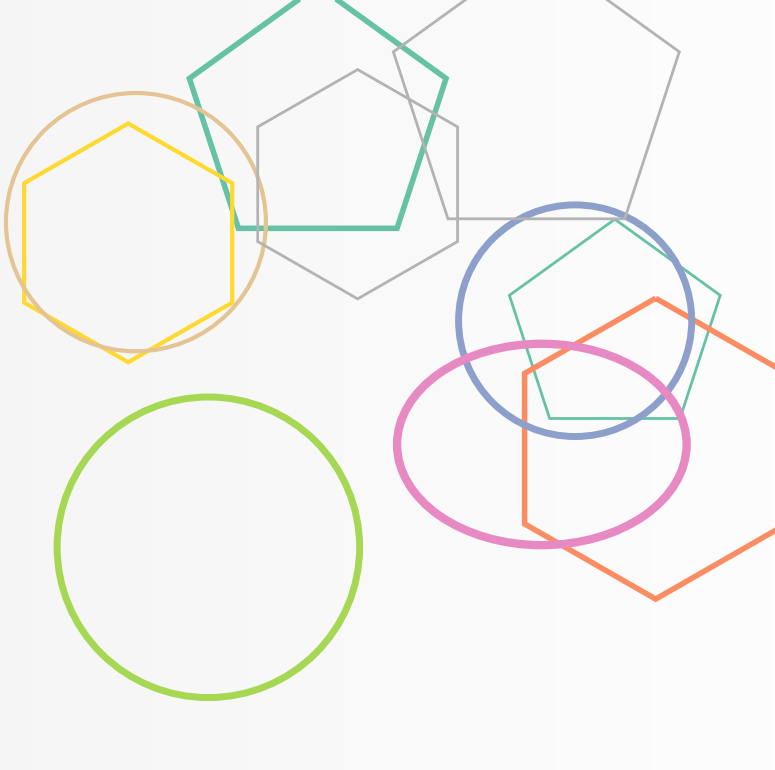[{"shape": "pentagon", "thickness": 2, "radius": 0.87, "center": [0.41, 0.844]}, {"shape": "pentagon", "thickness": 1, "radius": 0.72, "center": [0.793, 0.572]}, {"shape": "hexagon", "thickness": 2, "radius": 0.98, "center": [0.846, 0.417]}, {"shape": "circle", "thickness": 2.5, "radius": 0.75, "center": [0.742, 0.584]}, {"shape": "oval", "thickness": 3, "radius": 0.93, "center": [0.699, 0.423]}, {"shape": "circle", "thickness": 2.5, "radius": 0.98, "center": [0.269, 0.289]}, {"shape": "hexagon", "thickness": 1.5, "radius": 0.78, "center": [0.165, 0.685]}, {"shape": "circle", "thickness": 1.5, "radius": 0.84, "center": [0.175, 0.711]}, {"shape": "hexagon", "thickness": 1, "radius": 0.74, "center": [0.461, 0.761]}, {"shape": "pentagon", "thickness": 1, "radius": 0.97, "center": [0.692, 0.873]}]